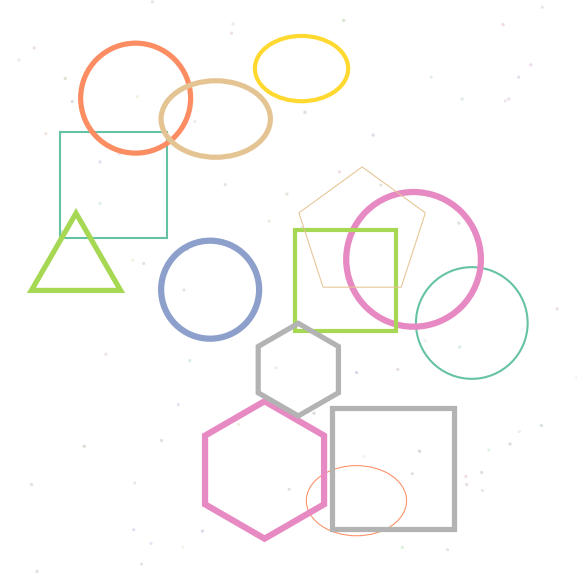[{"shape": "square", "thickness": 1, "radius": 0.46, "center": [0.197, 0.679]}, {"shape": "circle", "thickness": 1, "radius": 0.48, "center": [0.817, 0.44]}, {"shape": "oval", "thickness": 0.5, "radius": 0.43, "center": [0.617, 0.132]}, {"shape": "circle", "thickness": 2.5, "radius": 0.48, "center": [0.235, 0.829]}, {"shape": "circle", "thickness": 3, "radius": 0.42, "center": [0.364, 0.498]}, {"shape": "hexagon", "thickness": 3, "radius": 0.59, "center": [0.458, 0.185]}, {"shape": "circle", "thickness": 3, "radius": 0.58, "center": [0.716, 0.55]}, {"shape": "triangle", "thickness": 2.5, "radius": 0.45, "center": [0.132, 0.541]}, {"shape": "square", "thickness": 2, "radius": 0.44, "center": [0.598, 0.513]}, {"shape": "oval", "thickness": 2, "radius": 0.4, "center": [0.522, 0.88]}, {"shape": "pentagon", "thickness": 0.5, "radius": 0.58, "center": [0.627, 0.595]}, {"shape": "oval", "thickness": 2.5, "radius": 0.47, "center": [0.374, 0.793]}, {"shape": "hexagon", "thickness": 2.5, "radius": 0.4, "center": [0.517, 0.359]}, {"shape": "square", "thickness": 2.5, "radius": 0.53, "center": [0.68, 0.188]}]